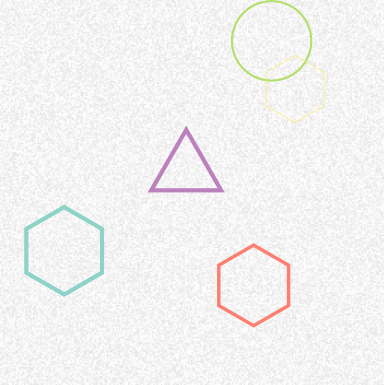[{"shape": "hexagon", "thickness": 3, "radius": 0.57, "center": [0.167, 0.349]}, {"shape": "hexagon", "thickness": 2.5, "radius": 0.52, "center": [0.659, 0.259]}, {"shape": "circle", "thickness": 1.5, "radius": 0.52, "center": [0.705, 0.894]}, {"shape": "triangle", "thickness": 3, "radius": 0.52, "center": [0.484, 0.558]}, {"shape": "hexagon", "thickness": 0.5, "radius": 0.44, "center": [0.766, 0.769]}]